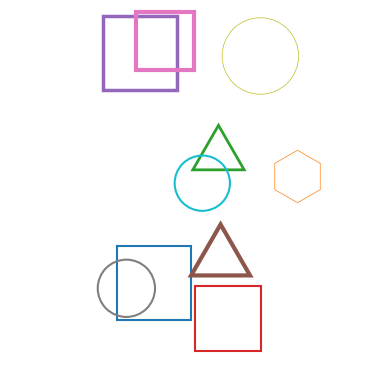[{"shape": "square", "thickness": 1.5, "radius": 0.48, "center": [0.4, 0.265]}, {"shape": "hexagon", "thickness": 0.5, "radius": 0.34, "center": [0.773, 0.542]}, {"shape": "triangle", "thickness": 2, "radius": 0.39, "center": [0.567, 0.597]}, {"shape": "square", "thickness": 1.5, "radius": 0.43, "center": [0.593, 0.173]}, {"shape": "square", "thickness": 2.5, "radius": 0.48, "center": [0.363, 0.862]}, {"shape": "triangle", "thickness": 3, "radius": 0.44, "center": [0.573, 0.329]}, {"shape": "square", "thickness": 3, "radius": 0.38, "center": [0.428, 0.893]}, {"shape": "circle", "thickness": 1.5, "radius": 0.37, "center": [0.328, 0.251]}, {"shape": "circle", "thickness": 0.5, "radius": 0.5, "center": [0.676, 0.855]}, {"shape": "circle", "thickness": 1.5, "radius": 0.36, "center": [0.525, 0.524]}]